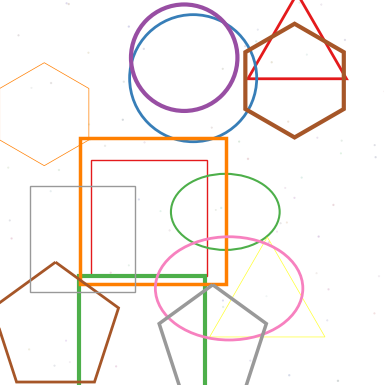[{"shape": "triangle", "thickness": 2, "radius": 0.74, "center": [0.772, 0.869]}, {"shape": "square", "thickness": 1, "radius": 0.75, "center": [0.388, 0.434]}, {"shape": "circle", "thickness": 2, "radius": 0.83, "center": [0.502, 0.797]}, {"shape": "oval", "thickness": 1.5, "radius": 0.71, "center": [0.585, 0.45]}, {"shape": "square", "thickness": 3, "radius": 0.82, "center": [0.369, 0.12]}, {"shape": "circle", "thickness": 3, "radius": 0.69, "center": [0.478, 0.85]}, {"shape": "square", "thickness": 2.5, "radius": 0.95, "center": [0.398, 0.452]}, {"shape": "hexagon", "thickness": 0.5, "radius": 0.67, "center": [0.115, 0.703]}, {"shape": "triangle", "thickness": 0.5, "radius": 0.87, "center": [0.694, 0.211]}, {"shape": "pentagon", "thickness": 2, "radius": 0.86, "center": [0.144, 0.147]}, {"shape": "hexagon", "thickness": 3, "radius": 0.74, "center": [0.765, 0.791]}, {"shape": "oval", "thickness": 2, "radius": 0.96, "center": [0.595, 0.251]}, {"shape": "square", "thickness": 1, "radius": 0.69, "center": [0.214, 0.38]}, {"shape": "pentagon", "thickness": 2.5, "radius": 0.73, "center": [0.553, 0.114]}]